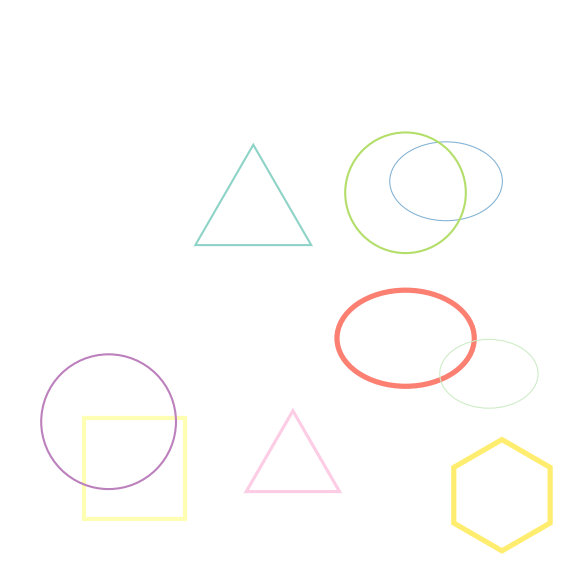[{"shape": "triangle", "thickness": 1, "radius": 0.58, "center": [0.439, 0.633]}, {"shape": "square", "thickness": 2, "radius": 0.44, "center": [0.233, 0.188]}, {"shape": "oval", "thickness": 2.5, "radius": 0.59, "center": [0.702, 0.413]}, {"shape": "oval", "thickness": 0.5, "radius": 0.49, "center": [0.772, 0.685]}, {"shape": "circle", "thickness": 1, "radius": 0.52, "center": [0.702, 0.665]}, {"shape": "triangle", "thickness": 1.5, "radius": 0.47, "center": [0.507, 0.195]}, {"shape": "circle", "thickness": 1, "radius": 0.58, "center": [0.188, 0.269]}, {"shape": "oval", "thickness": 0.5, "radius": 0.43, "center": [0.847, 0.352]}, {"shape": "hexagon", "thickness": 2.5, "radius": 0.48, "center": [0.869, 0.142]}]